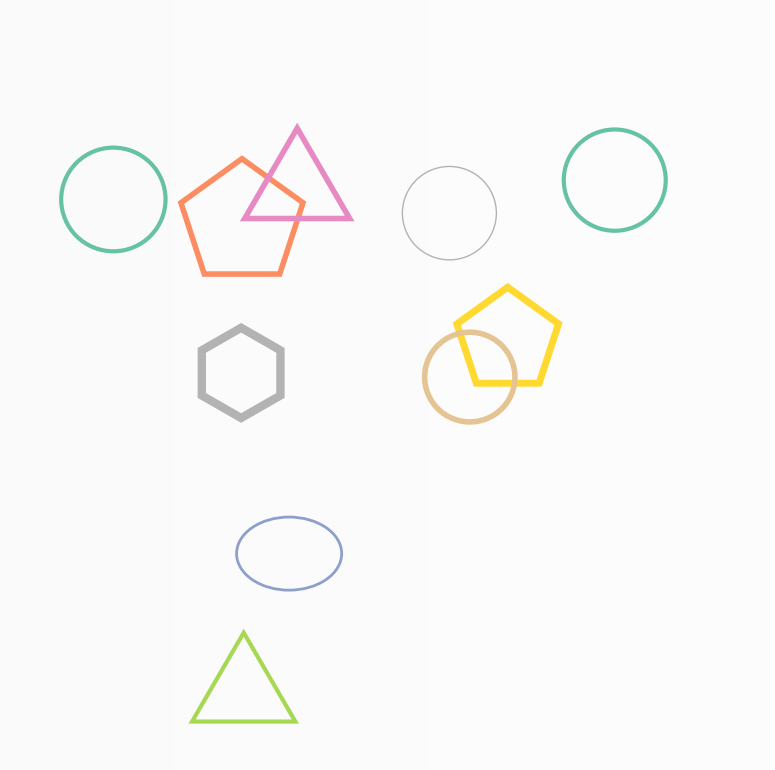[{"shape": "circle", "thickness": 1.5, "radius": 0.34, "center": [0.146, 0.741]}, {"shape": "circle", "thickness": 1.5, "radius": 0.33, "center": [0.793, 0.766]}, {"shape": "pentagon", "thickness": 2, "radius": 0.41, "center": [0.312, 0.711]}, {"shape": "oval", "thickness": 1, "radius": 0.34, "center": [0.373, 0.281]}, {"shape": "triangle", "thickness": 2, "radius": 0.39, "center": [0.383, 0.755]}, {"shape": "triangle", "thickness": 1.5, "radius": 0.38, "center": [0.314, 0.101]}, {"shape": "pentagon", "thickness": 2.5, "radius": 0.34, "center": [0.655, 0.558]}, {"shape": "circle", "thickness": 2, "radius": 0.29, "center": [0.606, 0.51]}, {"shape": "hexagon", "thickness": 3, "radius": 0.29, "center": [0.311, 0.516]}, {"shape": "circle", "thickness": 0.5, "radius": 0.3, "center": [0.58, 0.723]}]